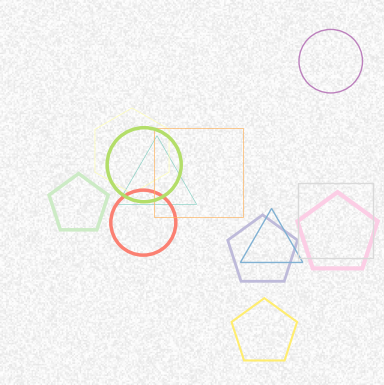[{"shape": "triangle", "thickness": 0.5, "radius": 0.59, "center": [0.408, 0.529]}, {"shape": "hexagon", "thickness": 0.5, "radius": 0.56, "center": [0.343, 0.608]}, {"shape": "pentagon", "thickness": 2, "radius": 0.48, "center": [0.682, 0.347]}, {"shape": "circle", "thickness": 2.5, "radius": 0.42, "center": [0.372, 0.422]}, {"shape": "triangle", "thickness": 1, "radius": 0.47, "center": [0.705, 0.365]}, {"shape": "square", "thickness": 0.5, "radius": 0.58, "center": [0.517, 0.551]}, {"shape": "circle", "thickness": 2.5, "radius": 0.48, "center": [0.375, 0.572]}, {"shape": "pentagon", "thickness": 3, "radius": 0.55, "center": [0.877, 0.391]}, {"shape": "square", "thickness": 1, "radius": 0.48, "center": [0.871, 0.427]}, {"shape": "circle", "thickness": 1, "radius": 0.41, "center": [0.859, 0.841]}, {"shape": "pentagon", "thickness": 2.5, "radius": 0.4, "center": [0.204, 0.468]}, {"shape": "pentagon", "thickness": 1.5, "radius": 0.45, "center": [0.687, 0.136]}]